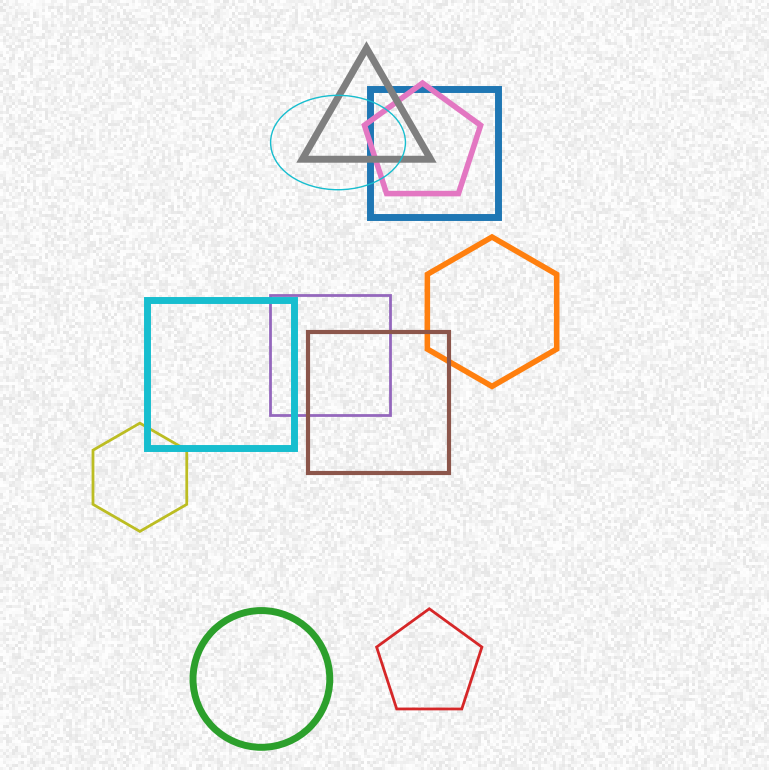[{"shape": "square", "thickness": 2.5, "radius": 0.42, "center": [0.564, 0.802]}, {"shape": "hexagon", "thickness": 2, "radius": 0.48, "center": [0.639, 0.595]}, {"shape": "circle", "thickness": 2.5, "radius": 0.44, "center": [0.339, 0.118]}, {"shape": "pentagon", "thickness": 1, "radius": 0.36, "center": [0.557, 0.137]}, {"shape": "square", "thickness": 1, "radius": 0.39, "center": [0.429, 0.539]}, {"shape": "square", "thickness": 1.5, "radius": 0.46, "center": [0.491, 0.477]}, {"shape": "pentagon", "thickness": 2, "radius": 0.4, "center": [0.549, 0.813]}, {"shape": "triangle", "thickness": 2.5, "radius": 0.48, "center": [0.476, 0.841]}, {"shape": "hexagon", "thickness": 1, "radius": 0.35, "center": [0.182, 0.38]}, {"shape": "oval", "thickness": 0.5, "radius": 0.44, "center": [0.439, 0.815]}, {"shape": "square", "thickness": 2.5, "radius": 0.48, "center": [0.286, 0.514]}]